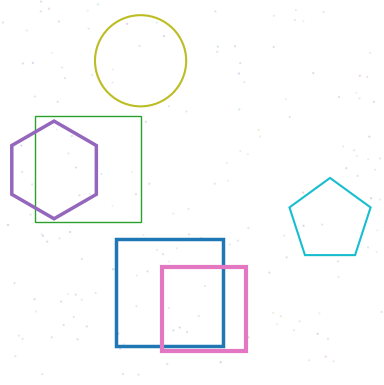[{"shape": "square", "thickness": 2.5, "radius": 0.7, "center": [0.44, 0.241]}, {"shape": "square", "thickness": 1, "radius": 0.69, "center": [0.229, 0.561]}, {"shape": "hexagon", "thickness": 2.5, "radius": 0.63, "center": [0.14, 0.559]}, {"shape": "square", "thickness": 3, "radius": 0.55, "center": [0.53, 0.198]}, {"shape": "circle", "thickness": 1.5, "radius": 0.59, "center": [0.365, 0.842]}, {"shape": "pentagon", "thickness": 1.5, "radius": 0.55, "center": [0.857, 0.427]}]